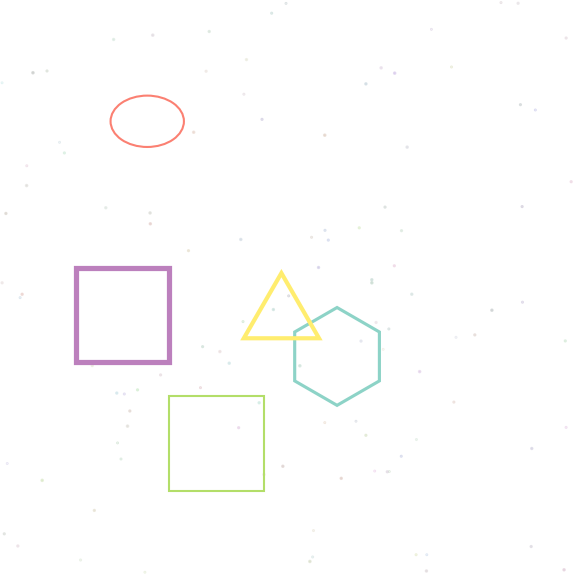[{"shape": "hexagon", "thickness": 1.5, "radius": 0.42, "center": [0.584, 0.382]}, {"shape": "oval", "thickness": 1, "radius": 0.32, "center": [0.255, 0.789]}, {"shape": "square", "thickness": 1, "radius": 0.41, "center": [0.375, 0.231]}, {"shape": "square", "thickness": 2.5, "radius": 0.41, "center": [0.212, 0.454]}, {"shape": "triangle", "thickness": 2, "radius": 0.38, "center": [0.487, 0.451]}]